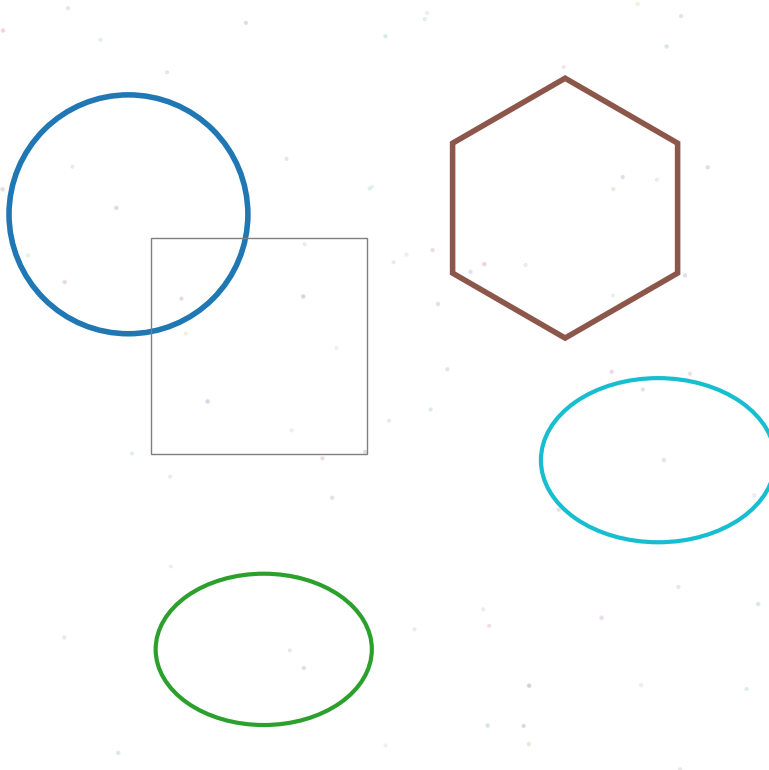[{"shape": "circle", "thickness": 2, "radius": 0.78, "center": [0.167, 0.722]}, {"shape": "oval", "thickness": 1.5, "radius": 0.7, "center": [0.343, 0.157]}, {"shape": "hexagon", "thickness": 2, "radius": 0.84, "center": [0.734, 0.73]}, {"shape": "square", "thickness": 0.5, "radius": 0.7, "center": [0.336, 0.551]}, {"shape": "oval", "thickness": 1.5, "radius": 0.76, "center": [0.855, 0.402]}]